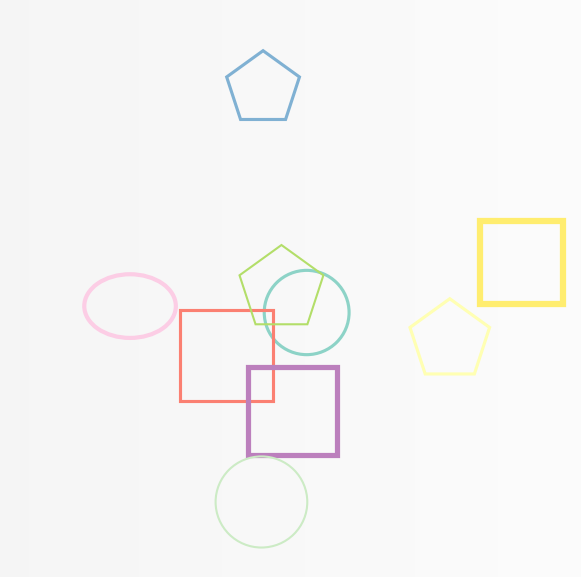[{"shape": "circle", "thickness": 1.5, "radius": 0.36, "center": [0.528, 0.458]}, {"shape": "pentagon", "thickness": 1.5, "radius": 0.36, "center": [0.774, 0.41]}, {"shape": "square", "thickness": 1.5, "radius": 0.4, "center": [0.39, 0.384]}, {"shape": "pentagon", "thickness": 1.5, "radius": 0.33, "center": [0.453, 0.846]}, {"shape": "pentagon", "thickness": 1, "radius": 0.38, "center": [0.484, 0.499]}, {"shape": "oval", "thickness": 2, "radius": 0.39, "center": [0.224, 0.469]}, {"shape": "square", "thickness": 2.5, "radius": 0.38, "center": [0.503, 0.287]}, {"shape": "circle", "thickness": 1, "radius": 0.39, "center": [0.45, 0.13]}, {"shape": "square", "thickness": 3, "radius": 0.36, "center": [0.897, 0.544]}]